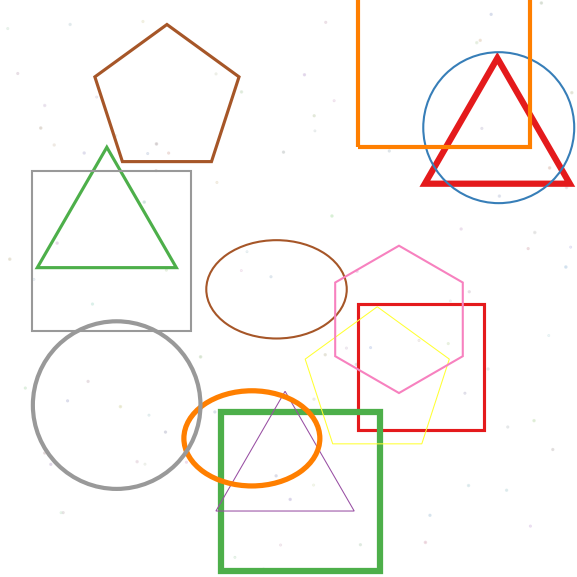[{"shape": "triangle", "thickness": 3, "radius": 0.72, "center": [0.861, 0.753]}, {"shape": "square", "thickness": 1.5, "radius": 0.55, "center": [0.729, 0.364]}, {"shape": "circle", "thickness": 1, "radius": 0.65, "center": [0.864, 0.778]}, {"shape": "triangle", "thickness": 1.5, "radius": 0.69, "center": [0.185, 0.605]}, {"shape": "square", "thickness": 3, "radius": 0.69, "center": [0.52, 0.148]}, {"shape": "triangle", "thickness": 0.5, "radius": 0.69, "center": [0.494, 0.183]}, {"shape": "oval", "thickness": 2.5, "radius": 0.59, "center": [0.436, 0.24]}, {"shape": "square", "thickness": 2, "radius": 0.74, "center": [0.769, 0.893]}, {"shape": "pentagon", "thickness": 0.5, "radius": 0.66, "center": [0.653, 0.337]}, {"shape": "pentagon", "thickness": 1.5, "radius": 0.66, "center": [0.289, 0.825]}, {"shape": "oval", "thickness": 1, "radius": 0.61, "center": [0.479, 0.498]}, {"shape": "hexagon", "thickness": 1, "radius": 0.64, "center": [0.691, 0.446]}, {"shape": "circle", "thickness": 2, "radius": 0.73, "center": [0.202, 0.298]}, {"shape": "square", "thickness": 1, "radius": 0.69, "center": [0.193, 0.564]}]